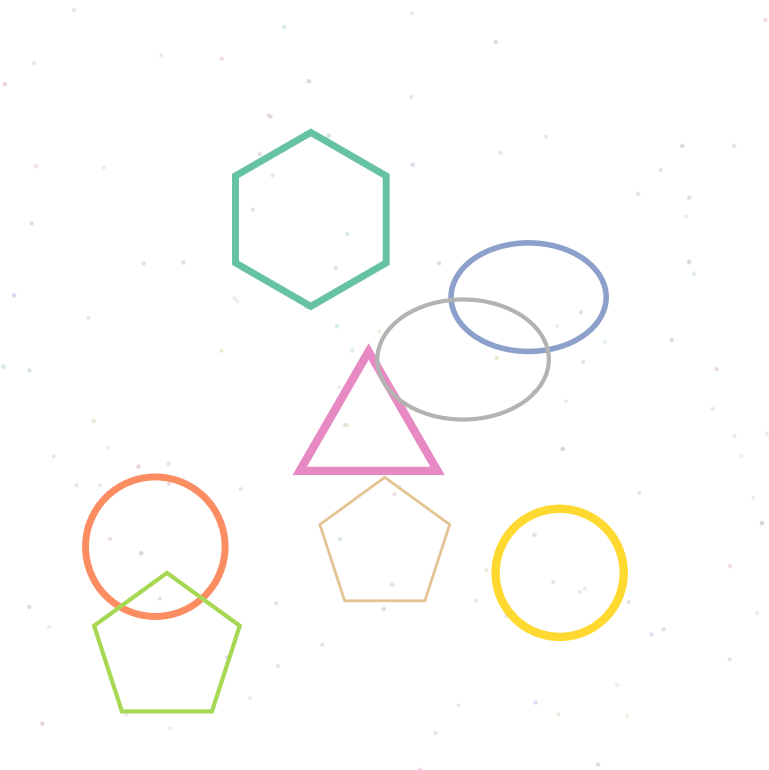[{"shape": "hexagon", "thickness": 2.5, "radius": 0.56, "center": [0.404, 0.715]}, {"shape": "circle", "thickness": 2.5, "radius": 0.45, "center": [0.202, 0.29]}, {"shape": "oval", "thickness": 2, "radius": 0.5, "center": [0.687, 0.614]}, {"shape": "triangle", "thickness": 3, "radius": 0.52, "center": [0.479, 0.44]}, {"shape": "pentagon", "thickness": 1.5, "radius": 0.5, "center": [0.217, 0.157]}, {"shape": "circle", "thickness": 3, "radius": 0.42, "center": [0.727, 0.256]}, {"shape": "pentagon", "thickness": 1, "radius": 0.44, "center": [0.5, 0.291]}, {"shape": "oval", "thickness": 1.5, "radius": 0.56, "center": [0.601, 0.533]}]